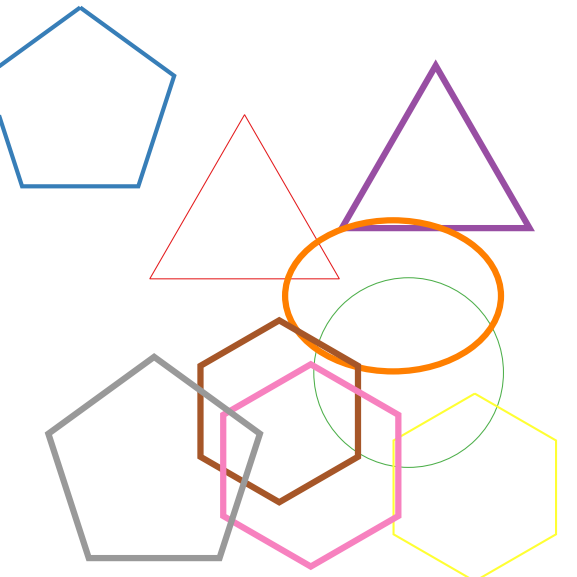[{"shape": "triangle", "thickness": 0.5, "radius": 0.95, "center": [0.423, 0.611]}, {"shape": "pentagon", "thickness": 2, "radius": 0.86, "center": [0.139, 0.815]}, {"shape": "circle", "thickness": 0.5, "radius": 0.82, "center": [0.708, 0.354]}, {"shape": "triangle", "thickness": 3, "radius": 0.94, "center": [0.754, 0.698]}, {"shape": "oval", "thickness": 3, "radius": 0.93, "center": [0.681, 0.487]}, {"shape": "hexagon", "thickness": 1, "radius": 0.81, "center": [0.822, 0.155]}, {"shape": "hexagon", "thickness": 3, "radius": 0.79, "center": [0.484, 0.287]}, {"shape": "hexagon", "thickness": 3, "radius": 0.88, "center": [0.538, 0.193]}, {"shape": "pentagon", "thickness": 3, "radius": 0.96, "center": [0.267, 0.189]}]